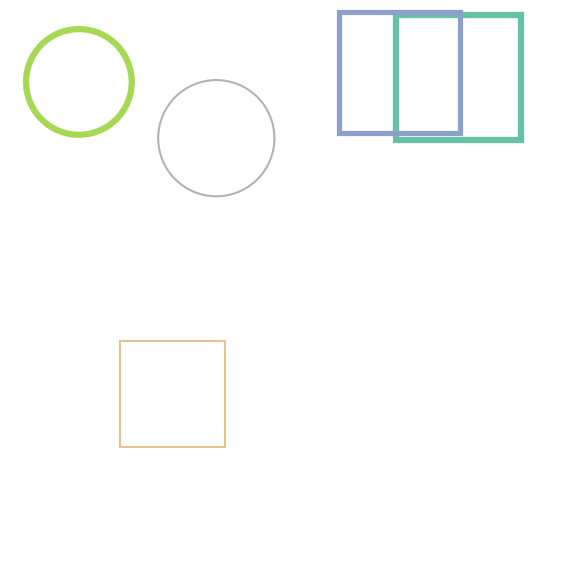[{"shape": "square", "thickness": 3, "radius": 0.54, "center": [0.795, 0.864]}, {"shape": "square", "thickness": 2.5, "radius": 0.52, "center": [0.692, 0.874]}, {"shape": "circle", "thickness": 3, "radius": 0.46, "center": [0.137, 0.857]}, {"shape": "square", "thickness": 1, "radius": 0.46, "center": [0.299, 0.317]}, {"shape": "circle", "thickness": 1, "radius": 0.5, "center": [0.375, 0.76]}]